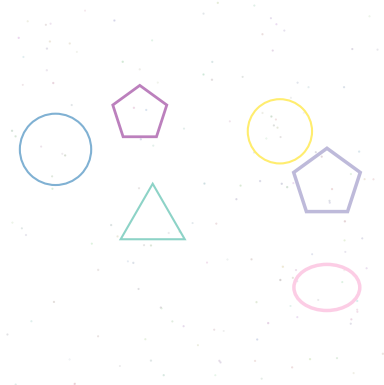[{"shape": "triangle", "thickness": 1.5, "radius": 0.48, "center": [0.397, 0.427]}, {"shape": "pentagon", "thickness": 2.5, "radius": 0.45, "center": [0.849, 0.524]}, {"shape": "circle", "thickness": 1.5, "radius": 0.46, "center": [0.144, 0.612]}, {"shape": "oval", "thickness": 2.5, "radius": 0.43, "center": [0.849, 0.253]}, {"shape": "pentagon", "thickness": 2, "radius": 0.37, "center": [0.363, 0.704]}, {"shape": "circle", "thickness": 1.5, "radius": 0.42, "center": [0.727, 0.659]}]